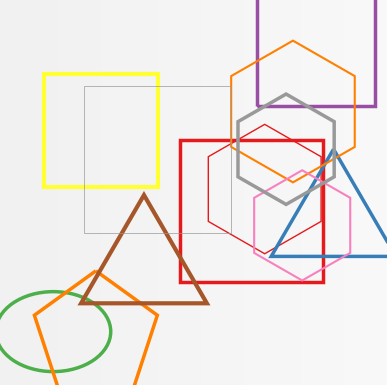[{"shape": "hexagon", "thickness": 1, "radius": 0.84, "center": [0.683, 0.509]}, {"shape": "square", "thickness": 2.5, "radius": 0.92, "center": [0.65, 0.451]}, {"shape": "triangle", "thickness": 2.5, "radius": 0.93, "center": [0.861, 0.427]}, {"shape": "oval", "thickness": 2.5, "radius": 0.74, "center": [0.137, 0.139]}, {"shape": "square", "thickness": 2.5, "radius": 0.76, "center": [0.815, 0.876]}, {"shape": "pentagon", "thickness": 2.5, "radius": 0.83, "center": [0.247, 0.13]}, {"shape": "hexagon", "thickness": 1.5, "radius": 0.92, "center": [0.756, 0.71]}, {"shape": "square", "thickness": 3, "radius": 0.74, "center": [0.26, 0.66]}, {"shape": "triangle", "thickness": 3, "radius": 0.94, "center": [0.372, 0.306]}, {"shape": "hexagon", "thickness": 1.5, "radius": 0.72, "center": [0.78, 0.415]}, {"shape": "hexagon", "thickness": 2.5, "radius": 0.72, "center": [0.738, 0.612]}, {"shape": "square", "thickness": 0.5, "radius": 0.95, "center": [0.406, 0.586]}]